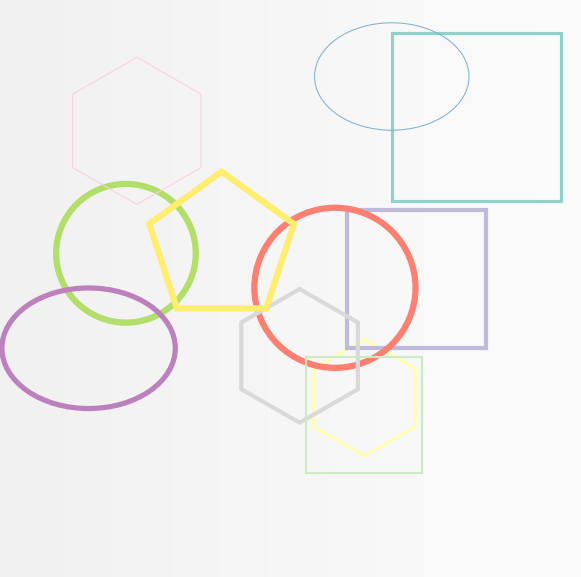[{"shape": "square", "thickness": 1.5, "radius": 0.73, "center": [0.82, 0.797]}, {"shape": "hexagon", "thickness": 1.5, "radius": 0.5, "center": [0.627, 0.31]}, {"shape": "square", "thickness": 2, "radius": 0.6, "center": [0.717, 0.517]}, {"shape": "circle", "thickness": 3, "radius": 0.69, "center": [0.576, 0.501]}, {"shape": "oval", "thickness": 0.5, "radius": 0.66, "center": [0.674, 0.867]}, {"shape": "circle", "thickness": 3, "radius": 0.6, "center": [0.217, 0.561]}, {"shape": "hexagon", "thickness": 0.5, "radius": 0.64, "center": [0.235, 0.773]}, {"shape": "hexagon", "thickness": 2, "radius": 0.58, "center": [0.515, 0.383]}, {"shape": "oval", "thickness": 2.5, "radius": 0.75, "center": [0.152, 0.396]}, {"shape": "square", "thickness": 1, "radius": 0.5, "center": [0.626, 0.28]}, {"shape": "pentagon", "thickness": 3, "radius": 0.65, "center": [0.381, 0.571]}]